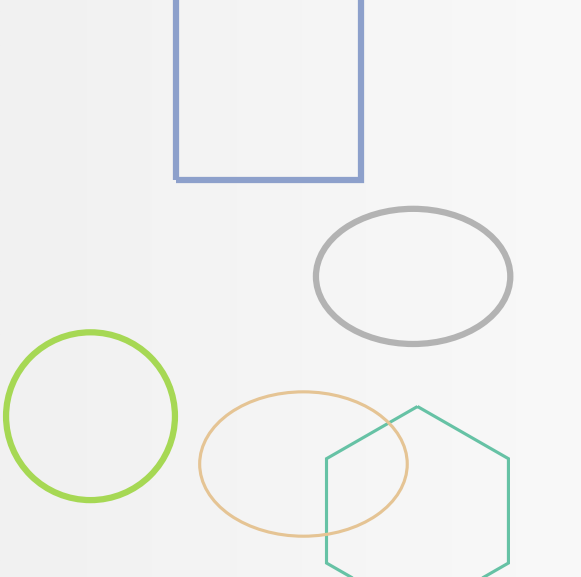[{"shape": "hexagon", "thickness": 1.5, "radius": 0.9, "center": [0.718, 0.115]}, {"shape": "square", "thickness": 3, "radius": 0.79, "center": [0.461, 0.846]}, {"shape": "circle", "thickness": 3, "radius": 0.73, "center": [0.156, 0.278]}, {"shape": "oval", "thickness": 1.5, "radius": 0.89, "center": [0.522, 0.196]}, {"shape": "oval", "thickness": 3, "radius": 0.84, "center": [0.711, 0.521]}]